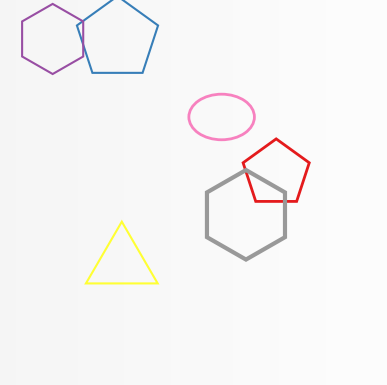[{"shape": "pentagon", "thickness": 2, "radius": 0.45, "center": [0.713, 0.549]}, {"shape": "pentagon", "thickness": 1.5, "radius": 0.55, "center": [0.303, 0.9]}, {"shape": "hexagon", "thickness": 1.5, "radius": 0.46, "center": [0.136, 0.899]}, {"shape": "triangle", "thickness": 1.5, "radius": 0.53, "center": [0.314, 0.317]}, {"shape": "oval", "thickness": 2, "radius": 0.42, "center": [0.572, 0.696]}, {"shape": "hexagon", "thickness": 3, "radius": 0.58, "center": [0.635, 0.442]}]